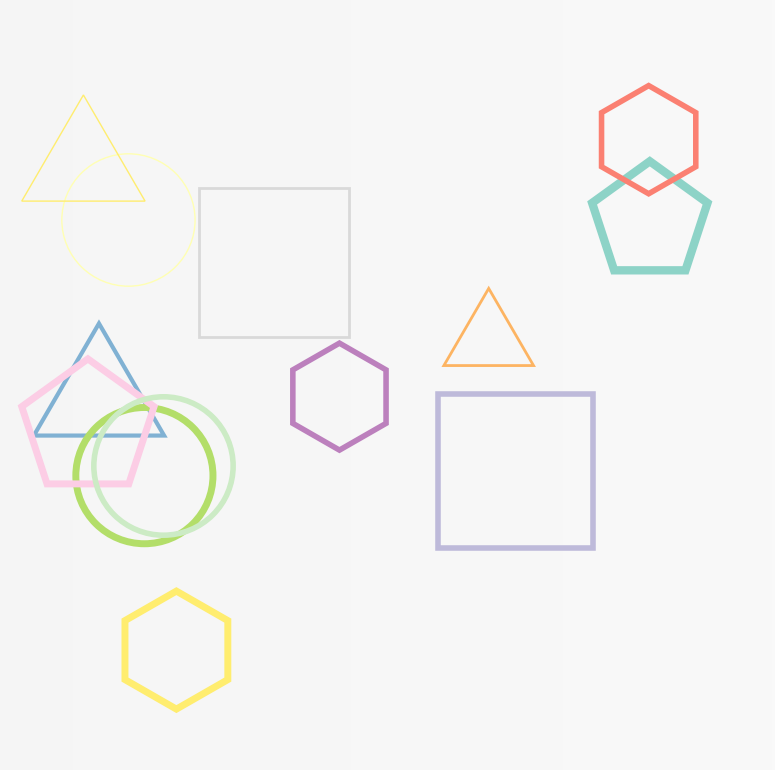[{"shape": "pentagon", "thickness": 3, "radius": 0.39, "center": [0.838, 0.712]}, {"shape": "circle", "thickness": 0.5, "radius": 0.43, "center": [0.166, 0.714]}, {"shape": "square", "thickness": 2, "radius": 0.5, "center": [0.665, 0.388]}, {"shape": "hexagon", "thickness": 2, "radius": 0.35, "center": [0.837, 0.819]}, {"shape": "triangle", "thickness": 1.5, "radius": 0.49, "center": [0.128, 0.483]}, {"shape": "triangle", "thickness": 1, "radius": 0.33, "center": [0.631, 0.559]}, {"shape": "circle", "thickness": 2.5, "radius": 0.44, "center": [0.186, 0.382]}, {"shape": "pentagon", "thickness": 2.5, "radius": 0.45, "center": [0.113, 0.444]}, {"shape": "square", "thickness": 1, "radius": 0.48, "center": [0.353, 0.659]}, {"shape": "hexagon", "thickness": 2, "radius": 0.35, "center": [0.438, 0.485]}, {"shape": "circle", "thickness": 2, "radius": 0.45, "center": [0.211, 0.395]}, {"shape": "triangle", "thickness": 0.5, "radius": 0.46, "center": [0.108, 0.785]}, {"shape": "hexagon", "thickness": 2.5, "radius": 0.38, "center": [0.228, 0.156]}]